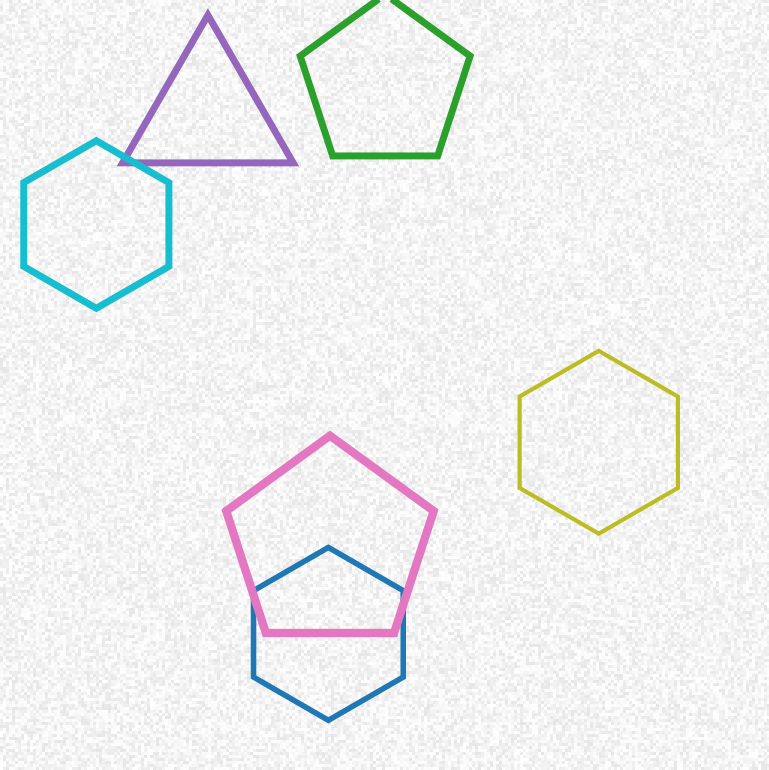[{"shape": "hexagon", "thickness": 2, "radius": 0.56, "center": [0.426, 0.177]}, {"shape": "pentagon", "thickness": 2.5, "radius": 0.58, "center": [0.5, 0.891]}, {"shape": "triangle", "thickness": 2.5, "radius": 0.64, "center": [0.27, 0.852]}, {"shape": "pentagon", "thickness": 3, "radius": 0.71, "center": [0.429, 0.293]}, {"shape": "hexagon", "thickness": 1.5, "radius": 0.59, "center": [0.778, 0.426]}, {"shape": "hexagon", "thickness": 2.5, "radius": 0.54, "center": [0.125, 0.708]}]